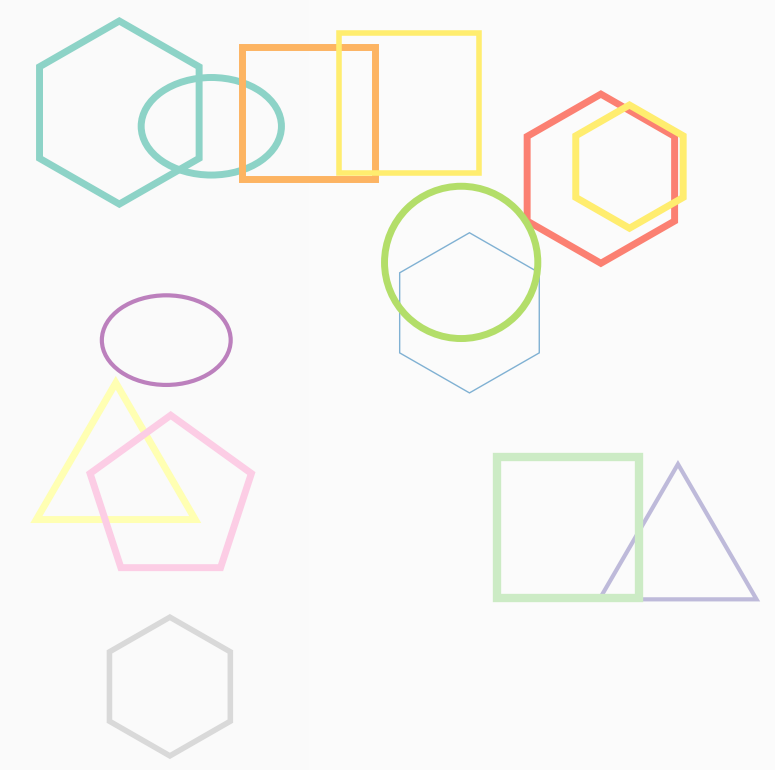[{"shape": "hexagon", "thickness": 2.5, "radius": 0.59, "center": [0.154, 0.854]}, {"shape": "oval", "thickness": 2.5, "radius": 0.45, "center": [0.273, 0.836]}, {"shape": "triangle", "thickness": 2.5, "radius": 0.59, "center": [0.149, 0.384]}, {"shape": "triangle", "thickness": 1.5, "radius": 0.59, "center": [0.875, 0.28]}, {"shape": "hexagon", "thickness": 2.5, "radius": 0.55, "center": [0.775, 0.768]}, {"shape": "hexagon", "thickness": 0.5, "radius": 0.52, "center": [0.606, 0.594]}, {"shape": "square", "thickness": 2.5, "radius": 0.43, "center": [0.398, 0.853]}, {"shape": "circle", "thickness": 2.5, "radius": 0.49, "center": [0.595, 0.659]}, {"shape": "pentagon", "thickness": 2.5, "radius": 0.55, "center": [0.22, 0.351]}, {"shape": "hexagon", "thickness": 2, "radius": 0.45, "center": [0.219, 0.108]}, {"shape": "oval", "thickness": 1.5, "radius": 0.42, "center": [0.215, 0.558]}, {"shape": "square", "thickness": 3, "radius": 0.46, "center": [0.733, 0.314]}, {"shape": "square", "thickness": 2, "radius": 0.45, "center": [0.528, 0.866]}, {"shape": "hexagon", "thickness": 2.5, "radius": 0.4, "center": [0.812, 0.784]}]